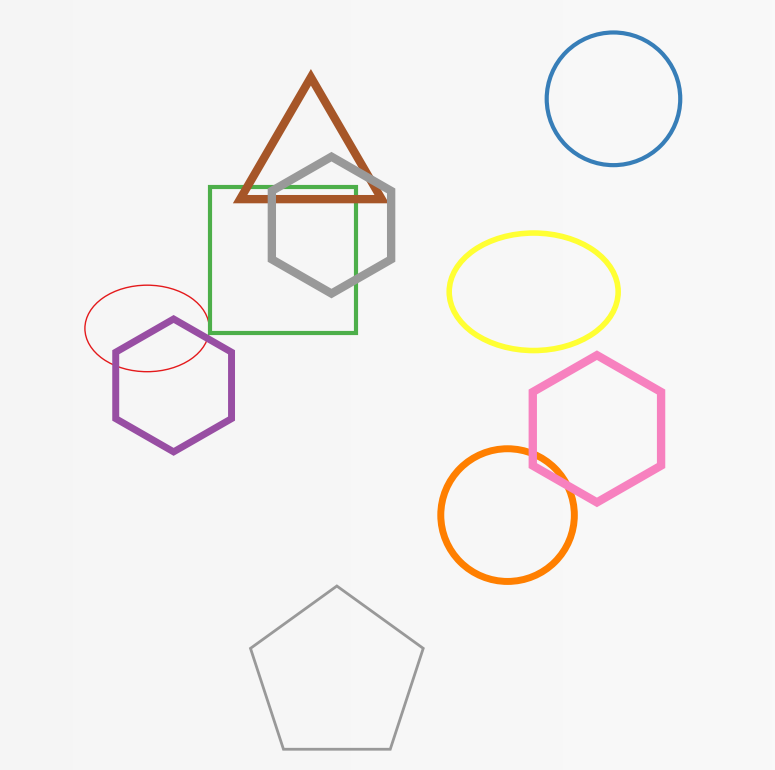[{"shape": "oval", "thickness": 0.5, "radius": 0.4, "center": [0.19, 0.573]}, {"shape": "circle", "thickness": 1.5, "radius": 0.43, "center": [0.792, 0.872]}, {"shape": "square", "thickness": 1.5, "radius": 0.47, "center": [0.366, 0.662]}, {"shape": "hexagon", "thickness": 2.5, "radius": 0.43, "center": [0.224, 0.499]}, {"shape": "circle", "thickness": 2.5, "radius": 0.43, "center": [0.655, 0.331]}, {"shape": "oval", "thickness": 2, "radius": 0.55, "center": [0.689, 0.621]}, {"shape": "triangle", "thickness": 3, "radius": 0.53, "center": [0.401, 0.794]}, {"shape": "hexagon", "thickness": 3, "radius": 0.48, "center": [0.77, 0.443]}, {"shape": "pentagon", "thickness": 1, "radius": 0.59, "center": [0.435, 0.122]}, {"shape": "hexagon", "thickness": 3, "radius": 0.44, "center": [0.428, 0.708]}]